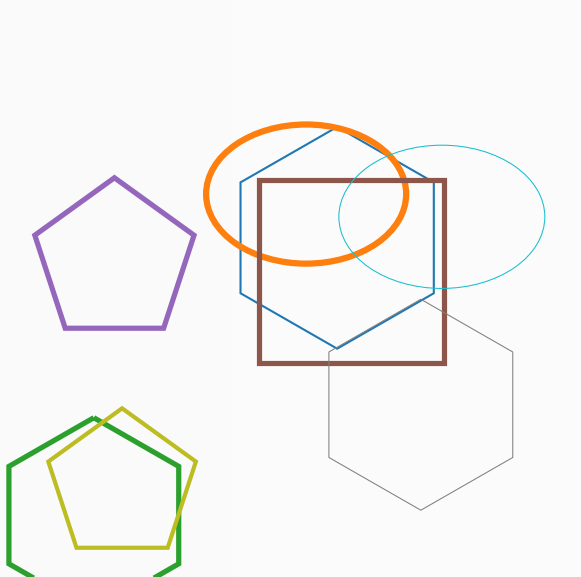[{"shape": "hexagon", "thickness": 1, "radius": 0.96, "center": [0.58, 0.587]}, {"shape": "oval", "thickness": 3, "radius": 0.86, "center": [0.527, 0.663]}, {"shape": "hexagon", "thickness": 2.5, "radius": 0.84, "center": [0.161, 0.107]}, {"shape": "pentagon", "thickness": 2.5, "radius": 0.72, "center": [0.197, 0.547]}, {"shape": "square", "thickness": 2.5, "radius": 0.79, "center": [0.605, 0.529]}, {"shape": "hexagon", "thickness": 0.5, "radius": 0.91, "center": [0.724, 0.298]}, {"shape": "pentagon", "thickness": 2, "radius": 0.67, "center": [0.21, 0.159]}, {"shape": "oval", "thickness": 0.5, "radius": 0.89, "center": [0.76, 0.624]}]